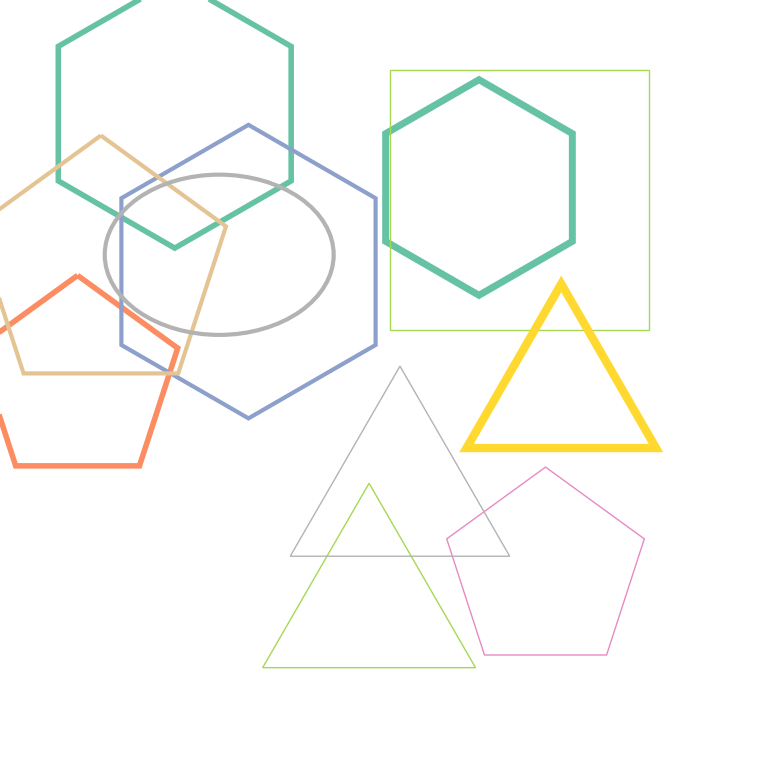[{"shape": "hexagon", "thickness": 2, "radius": 0.87, "center": [0.227, 0.852]}, {"shape": "hexagon", "thickness": 2.5, "radius": 0.7, "center": [0.622, 0.757]}, {"shape": "pentagon", "thickness": 2, "radius": 0.68, "center": [0.101, 0.506]}, {"shape": "hexagon", "thickness": 1.5, "radius": 0.95, "center": [0.323, 0.647]}, {"shape": "pentagon", "thickness": 0.5, "radius": 0.67, "center": [0.708, 0.258]}, {"shape": "triangle", "thickness": 0.5, "radius": 0.8, "center": [0.479, 0.213]}, {"shape": "square", "thickness": 0.5, "radius": 0.84, "center": [0.675, 0.741]}, {"shape": "triangle", "thickness": 3, "radius": 0.71, "center": [0.729, 0.489]}, {"shape": "pentagon", "thickness": 1.5, "radius": 0.85, "center": [0.131, 0.653]}, {"shape": "oval", "thickness": 1.5, "radius": 0.74, "center": [0.285, 0.669]}, {"shape": "triangle", "thickness": 0.5, "radius": 0.82, "center": [0.519, 0.36]}]